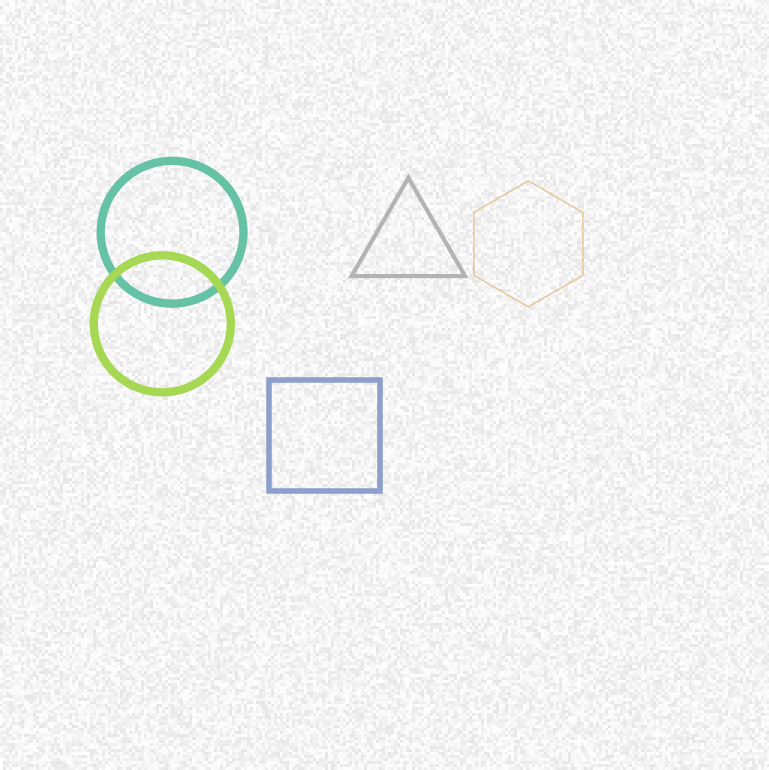[{"shape": "circle", "thickness": 3, "radius": 0.46, "center": [0.223, 0.698]}, {"shape": "square", "thickness": 2, "radius": 0.36, "center": [0.421, 0.434]}, {"shape": "circle", "thickness": 3, "radius": 0.44, "center": [0.211, 0.579]}, {"shape": "hexagon", "thickness": 0.5, "radius": 0.41, "center": [0.686, 0.683]}, {"shape": "triangle", "thickness": 1.5, "radius": 0.43, "center": [0.53, 0.684]}]